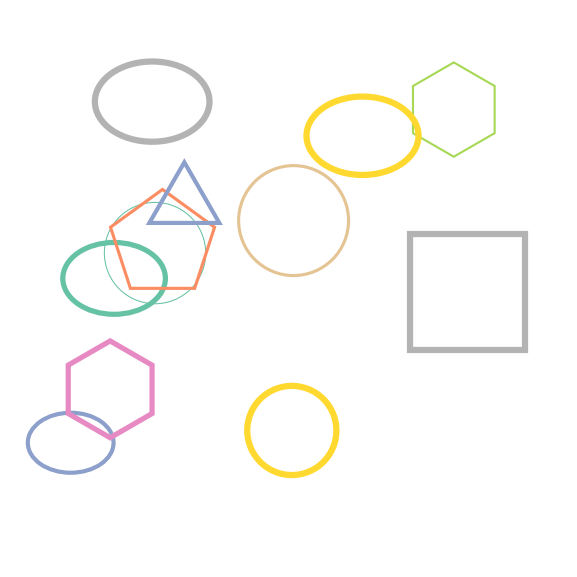[{"shape": "oval", "thickness": 2.5, "radius": 0.44, "center": [0.198, 0.517]}, {"shape": "circle", "thickness": 0.5, "radius": 0.44, "center": [0.268, 0.561]}, {"shape": "pentagon", "thickness": 1.5, "radius": 0.47, "center": [0.281, 0.576]}, {"shape": "triangle", "thickness": 2, "radius": 0.35, "center": [0.319, 0.648]}, {"shape": "oval", "thickness": 2, "radius": 0.37, "center": [0.122, 0.232]}, {"shape": "hexagon", "thickness": 2.5, "radius": 0.42, "center": [0.191, 0.325]}, {"shape": "hexagon", "thickness": 1, "radius": 0.41, "center": [0.786, 0.809]}, {"shape": "oval", "thickness": 3, "radius": 0.48, "center": [0.628, 0.764]}, {"shape": "circle", "thickness": 3, "radius": 0.39, "center": [0.505, 0.254]}, {"shape": "circle", "thickness": 1.5, "radius": 0.48, "center": [0.508, 0.617]}, {"shape": "square", "thickness": 3, "radius": 0.5, "center": [0.809, 0.494]}, {"shape": "oval", "thickness": 3, "radius": 0.5, "center": [0.264, 0.823]}]